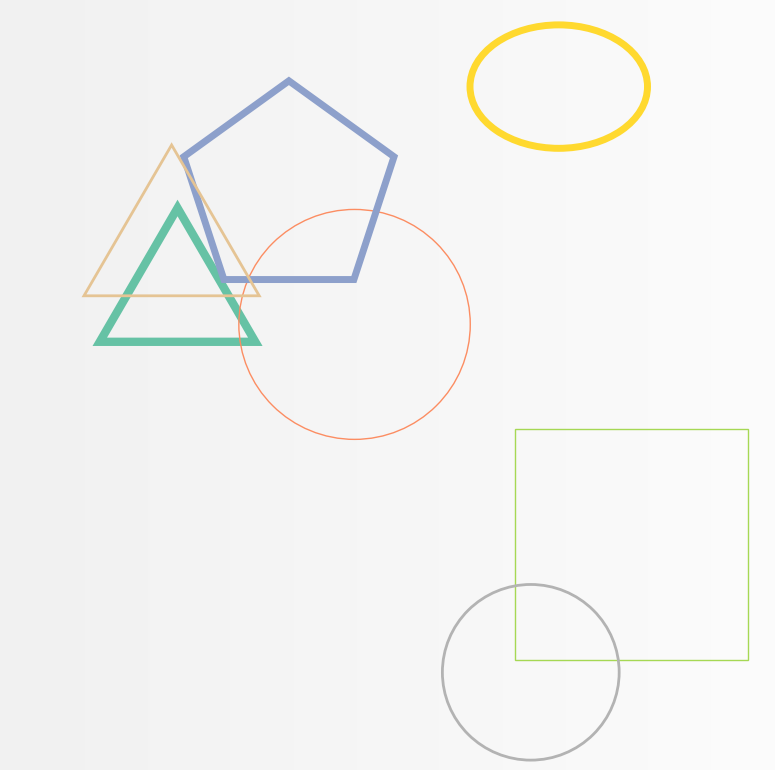[{"shape": "triangle", "thickness": 3, "radius": 0.58, "center": [0.229, 0.614]}, {"shape": "circle", "thickness": 0.5, "radius": 0.75, "center": [0.457, 0.579]}, {"shape": "pentagon", "thickness": 2.5, "radius": 0.71, "center": [0.373, 0.752]}, {"shape": "square", "thickness": 0.5, "radius": 0.75, "center": [0.815, 0.293]}, {"shape": "oval", "thickness": 2.5, "radius": 0.57, "center": [0.721, 0.888]}, {"shape": "triangle", "thickness": 1, "radius": 0.65, "center": [0.221, 0.681]}, {"shape": "circle", "thickness": 1, "radius": 0.57, "center": [0.685, 0.127]}]